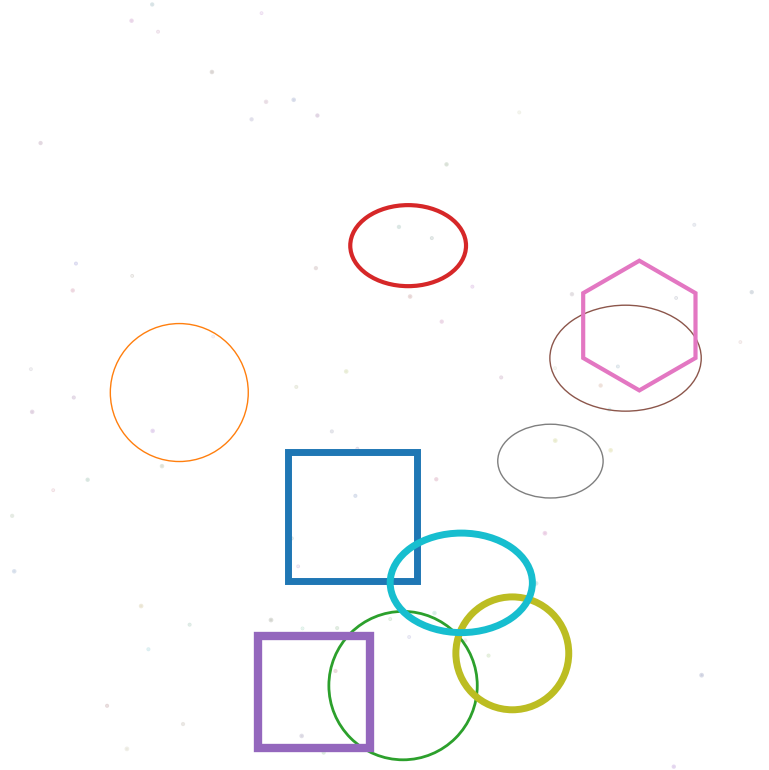[{"shape": "square", "thickness": 2.5, "radius": 0.42, "center": [0.458, 0.329]}, {"shape": "circle", "thickness": 0.5, "radius": 0.45, "center": [0.233, 0.49]}, {"shape": "circle", "thickness": 1, "radius": 0.48, "center": [0.523, 0.11]}, {"shape": "oval", "thickness": 1.5, "radius": 0.38, "center": [0.53, 0.681]}, {"shape": "square", "thickness": 3, "radius": 0.36, "center": [0.408, 0.101]}, {"shape": "oval", "thickness": 0.5, "radius": 0.49, "center": [0.812, 0.535]}, {"shape": "hexagon", "thickness": 1.5, "radius": 0.42, "center": [0.83, 0.577]}, {"shape": "oval", "thickness": 0.5, "radius": 0.34, "center": [0.715, 0.401]}, {"shape": "circle", "thickness": 2.5, "radius": 0.37, "center": [0.665, 0.151]}, {"shape": "oval", "thickness": 2.5, "radius": 0.46, "center": [0.599, 0.243]}]